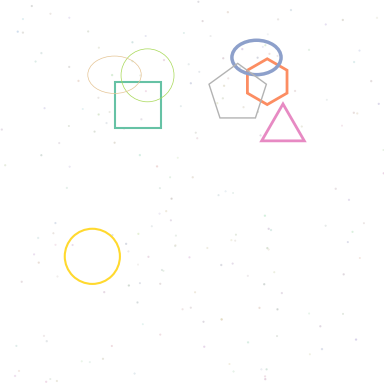[{"shape": "square", "thickness": 1.5, "radius": 0.29, "center": [0.359, 0.727]}, {"shape": "hexagon", "thickness": 2, "radius": 0.3, "center": [0.694, 0.788]}, {"shape": "oval", "thickness": 2.5, "radius": 0.32, "center": [0.666, 0.851]}, {"shape": "triangle", "thickness": 2, "radius": 0.32, "center": [0.735, 0.666]}, {"shape": "circle", "thickness": 0.5, "radius": 0.34, "center": [0.383, 0.804]}, {"shape": "circle", "thickness": 1.5, "radius": 0.36, "center": [0.24, 0.334]}, {"shape": "oval", "thickness": 0.5, "radius": 0.35, "center": [0.297, 0.806]}, {"shape": "pentagon", "thickness": 1, "radius": 0.39, "center": [0.617, 0.757]}]